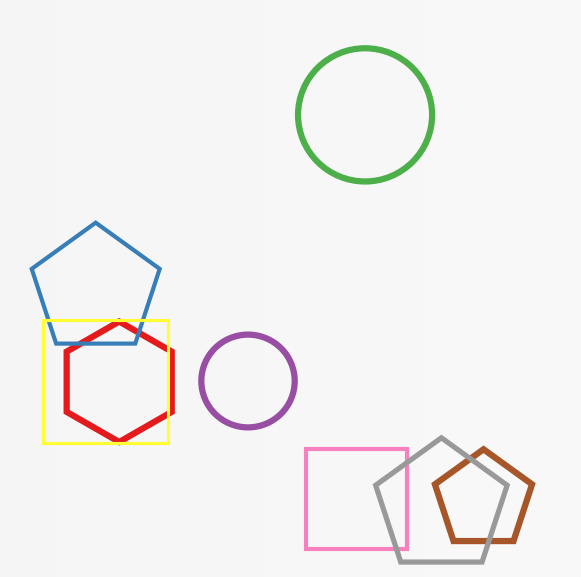[{"shape": "hexagon", "thickness": 3, "radius": 0.52, "center": [0.205, 0.338]}, {"shape": "pentagon", "thickness": 2, "radius": 0.58, "center": [0.165, 0.498]}, {"shape": "circle", "thickness": 3, "radius": 0.58, "center": [0.628, 0.8]}, {"shape": "circle", "thickness": 3, "radius": 0.4, "center": [0.427, 0.339]}, {"shape": "square", "thickness": 1.5, "radius": 0.54, "center": [0.182, 0.339]}, {"shape": "pentagon", "thickness": 3, "radius": 0.44, "center": [0.832, 0.133]}, {"shape": "square", "thickness": 2, "radius": 0.43, "center": [0.613, 0.135]}, {"shape": "pentagon", "thickness": 2.5, "radius": 0.59, "center": [0.759, 0.122]}]